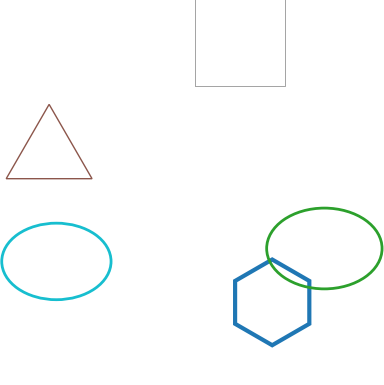[{"shape": "hexagon", "thickness": 3, "radius": 0.56, "center": [0.707, 0.215]}, {"shape": "oval", "thickness": 2, "radius": 0.75, "center": [0.843, 0.355]}, {"shape": "triangle", "thickness": 1, "radius": 0.64, "center": [0.128, 0.6]}, {"shape": "square", "thickness": 0.5, "radius": 0.59, "center": [0.623, 0.893]}, {"shape": "oval", "thickness": 2, "radius": 0.71, "center": [0.146, 0.321]}]